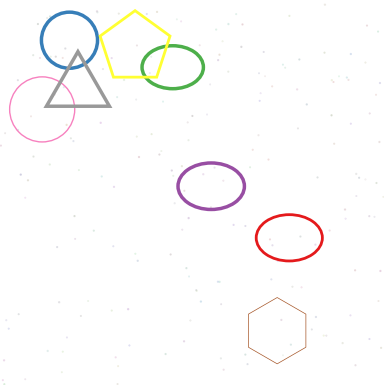[{"shape": "oval", "thickness": 2, "radius": 0.43, "center": [0.751, 0.382]}, {"shape": "circle", "thickness": 2.5, "radius": 0.36, "center": [0.18, 0.896]}, {"shape": "oval", "thickness": 2.5, "radius": 0.4, "center": [0.449, 0.825]}, {"shape": "oval", "thickness": 2.5, "radius": 0.43, "center": [0.549, 0.516]}, {"shape": "pentagon", "thickness": 2, "radius": 0.48, "center": [0.351, 0.877]}, {"shape": "hexagon", "thickness": 0.5, "radius": 0.43, "center": [0.72, 0.141]}, {"shape": "circle", "thickness": 1, "radius": 0.42, "center": [0.11, 0.716]}, {"shape": "triangle", "thickness": 2.5, "radius": 0.47, "center": [0.202, 0.771]}]